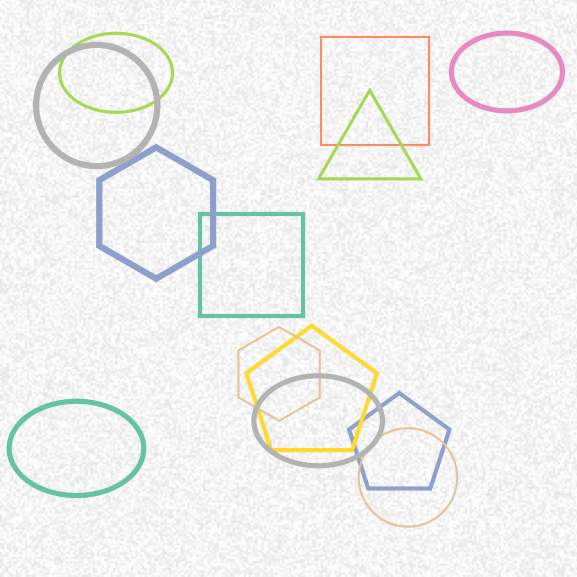[{"shape": "square", "thickness": 2, "radius": 0.44, "center": [0.435, 0.54]}, {"shape": "oval", "thickness": 2.5, "radius": 0.58, "center": [0.132, 0.223]}, {"shape": "square", "thickness": 1, "radius": 0.47, "center": [0.65, 0.842]}, {"shape": "hexagon", "thickness": 3, "radius": 0.57, "center": [0.27, 0.63]}, {"shape": "pentagon", "thickness": 2, "radius": 0.46, "center": [0.691, 0.227]}, {"shape": "oval", "thickness": 2.5, "radius": 0.48, "center": [0.878, 0.874]}, {"shape": "triangle", "thickness": 1.5, "radius": 0.51, "center": [0.64, 0.741]}, {"shape": "oval", "thickness": 1.5, "radius": 0.49, "center": [0.201, 0.873]}, {"shape": "pentagon", "thickness": 2, "radius": 0.6, "center": [0.54, 0.316]}, {"shape": "circle", "thickness": 1, "radius": 0.43, "center": [0.706, 0.172]}, {"shape": "hexagon", "thickness": 1, "radius": 0.41, "center": [0.483, 0.352]}, {"shape": "oval", "thickness": 2.5, "radius": 0.56, "center": [0.551, 0.271]}, {"shape": "circle", "thickness": 3, "radius": 0.52, "center": [0.168, 0.816]}]